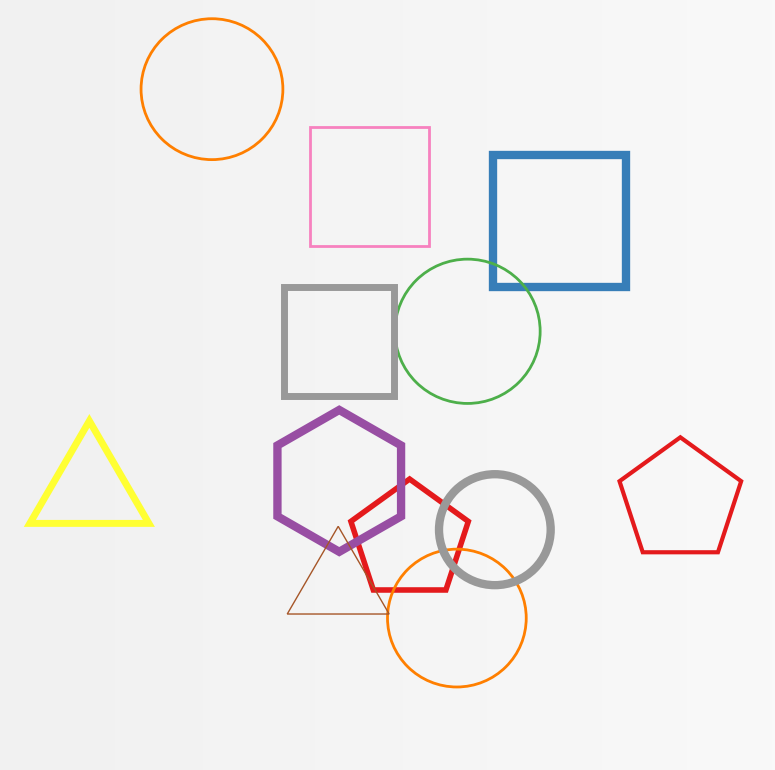[{"shape": "pentagon", "thickness": 1.5, "radius": 0.41, "center": [0.878, 0.35]}, {"shape": "pentagon", "thickness": 2, "radius": 0.4, "center": [0.529, 0.298]}, {"shape": "square", "thickness": 3, "radius": 0.43, "center": [0.722, 0.713]}, {"shape": "circle", "thickness": 1, "radius": 0.47, "center": [0.603, 0.57]}, {"shape": "hexagon", "thickness": 3, "radius": 0.46, "center": [0.438, 0.375]}, {"shape": "circle", "thickness": 1, "radius": 0.46, "center": [0.274, 0.884]}, {"shape": "circle", "thickness": 1, "radius": 0.45, "center": [0.59, 0.197]}, {"shape": "triangle", "thickness": 2.5, "radius": 0.44, "center": [0.115, 0.365]}, {"shape": "triangle", "thickness": 0.5, "radius": 0.38, "center": [0.436, 0.241]}, {"shape": "square", "thickness": 1, "radius": 0.39, "center": [0.477, 0.758]}, {"shape": "square", "thickness": 2.5, "radius": 0.35, "center": [0.437, 0.557]}, {"shape": "circle", "thickness": 3, "radius": 0.36, "center": [0.639, 0.312]}]